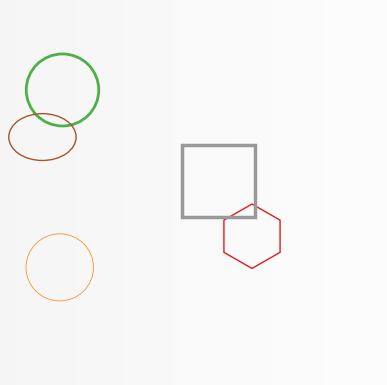[{"shape": "hexagon", "thickness": 1, "radius": 0.42, "center": [0.65, 0.386]}, {"shape": "circle", "thickness": 2, "radius": 0.47, "center": [0.161, 0.766]}, {"shape": "circle", "thickness": 0.5, "radius": 0.44, "center": [0.154, 0.306]}, {"shape": "oval", "thickness": 1, "radius": 0.43, "center": [0.11, 0.644]}, {"shape": "square", "thickness": 2.5, "radius": 0.47, "center": [0.564, 0.53]}]